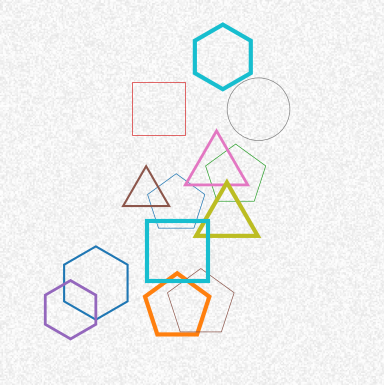[{"shape": "hexagon", "thickness": 1.5, "radius": 0.48, "center": [0.249, 0.265]}, {"shape": "pentagon", "thickness": 0.5, "radius": 0.39, "center": [0.458, 0.471]}, {"shape": "pentagon", "thickness": 3, "radius": 0.44, "center": [0.46, 0.202]}, {"shape": "pentagon", "thickness": 0.5, "radius": 0.41, "center": [0.612, 0.544]}, {"shape": "square", "thickness": 0.5, "radius": 0.34, "center": [0.411, 0.717]}, {"shape": "hexagon", "thickness": 2, "radius": 0.38, "center": [0.183, 0.196]}, {"shape": "pentagon", "thickness": 0.5, "radius": 0.46, "center": [0.522, 0.212]}, {"shape": "triangle", "thickness": 1.5, "radius": 0.35, "center": [0.38, 0.499]}, {"shape": "triangle", "thickness": 2, "radius": 0.47, "center": [0.562, 0.566]}, {"shape": "circle", "thickness": 0.5, "radius": 0.41, "center": [0.672, 0.716]}, {"shape": "triangle", "thickness": 3, "radius": 0.46, "center": [0.589, 0.434]}, {"shape": "square", "thickness": 3, "radius": 0.39, "center": [0.461, 0.348]}, {"shape": "hexagon", "thickness": 3, "radius": 0.42, "center": [0.579, 0.852]}]